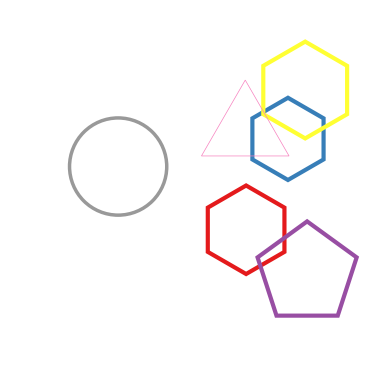[{"shape": "hexagon", "thickness": 3, "radius": 0.57, "center": [0.639, 0.403]}, {"shape": "hexagon", "thickness": 3, "radius": 0.53, "center": [0.748, 0.639]}, {"shape": "pentagon", "thickness": 3, "radius": 0.68, "center": [0.798, 0.29]}, {"shape": "hexagon", "thickness": 3, "radius": 0.63, "center": [0.793, 0.766]}, {"shape": "triangle", "thickness": 0.5, "radius": 0.66, "center": [0.637, 0.661]}, {"shape": "circle", "thickness": 2.5, "radius": 0.63, "center": [0.307, 0.567]}]